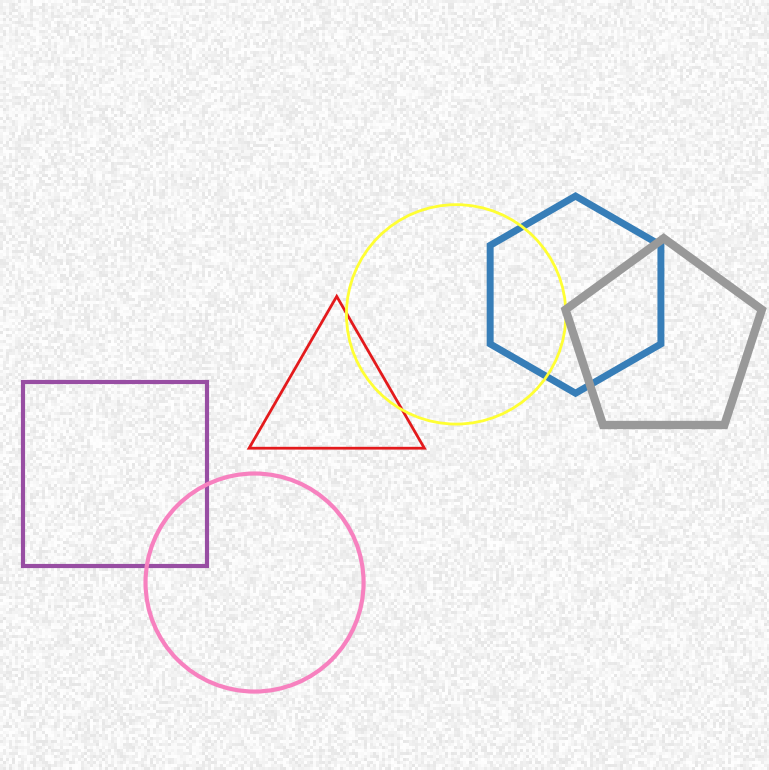[{"shape": "triangle", "thickness": 1, "radius": 0.66, "center": [0.437, 0.484]}, {"shape": "hexagon", "thickness": 2.5, "radius": 0.64, "center": [0.747, 0.617]}, {"shape": "square", "thickness": 1.5, "radius": 0.6, "center": [0.149, 0.384]}, {"shape": "circle", "thickness": 1, "radius": 0.71, "center": [0.592, 0.592]}, {"shape": "circle", "thickness": 1.5, "radius": 0.71, "center": [0.331, 0.243]}, {"shape": "pentagon", "thickness": 3, "radius": 0.67, "center": [0.862, 0.556]}]